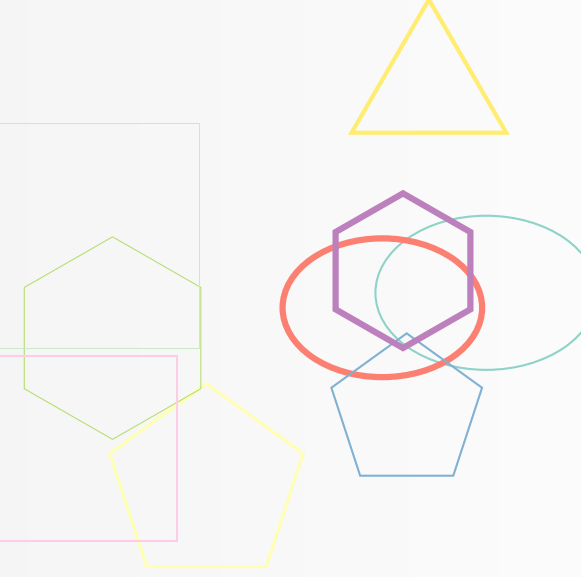[{"shape": "oval", "thickness": 1, "radius": 0.95, "center": [0.837, 0.492]}, {"shape": "pentagon", "thickness": 1.5, "radius": 0.88, "center": [0.355, 0.16]}, {"shape": "oval", "thickness": 3, "radius": 0.86, "center": [0.658, 0.466]}, {"shape": "pentagon", "thickness": 1, "radius": 0.68, "center": [0.7, 0.286]}, {"shape": "hexagon", "thickness": 0.5, "radius": 0.88, "center": [0.194, 0.414]}, {"shape": "square", "thickness": 1, "radius": 0.8, "center": [0.144, 0.223]}, {"shape": "hexagon", "thickness": 3, "radius": 0.67, "center": [0.693, 0.53]}, {"shape": "square", "thickness": 0.5, "radius": 0.97, "center": [0.148, 0.591]}, {"shape": "triangle", "thickness": 2, "radius": 0.77, "center": [0.738, 0.846]}]